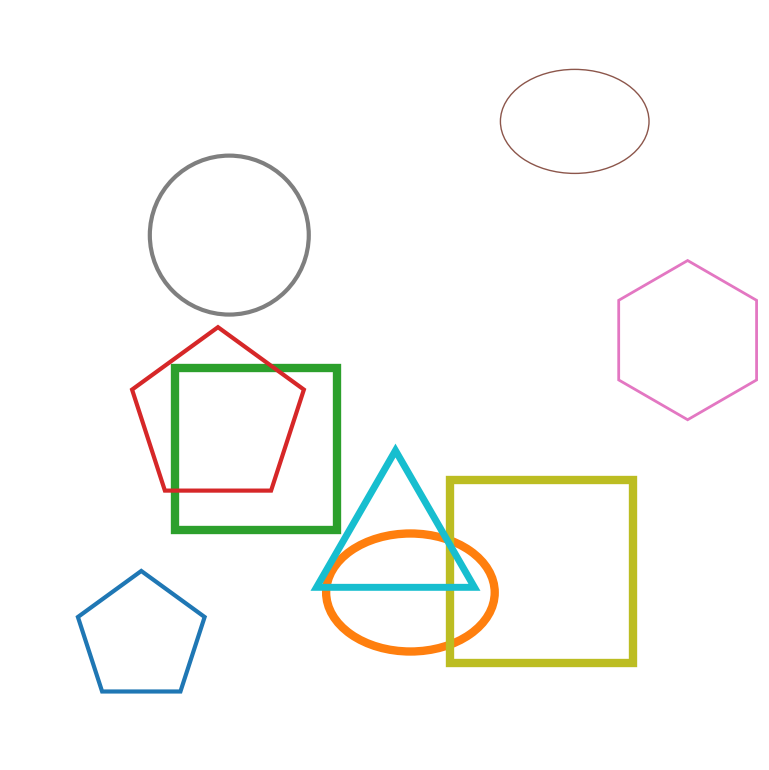[{"shape": "pentagon", "thickness": 1.5, "radius": 0.43, "center": [0.183, 0.172]}, {"shape": "oval", "thickness": 3, "radius": 0.55, "center": [0.533, 0.231]}, {"shape": "square", "thickness": 3, "radius": 0.53, "center": [0.333, 0.417]}, {"shape": "pentagon", "thickness": 1.5, "radius": 0.59, "center": [0.283, 0.458]}, {"shape": "oval", "thickness": 0.5, "radius": 0.48, "center": [0.746, 0.842]}, {"shape": "hexagon", "thickness": 1, "radius": 0.52, "center": [0.893, 0.558]}, {"shape": "circle", "thickness": 1.5, "radius": 0.52, "center": [0.298, 0.695]}, {"shape": "square", "thickness": 3, "radius": 0.59, "center": [0.703, 0.258]}, {"shape": "triangle", "thickness": 2.5, "radius": 0.59, "center": [0.514, 0.296]}]